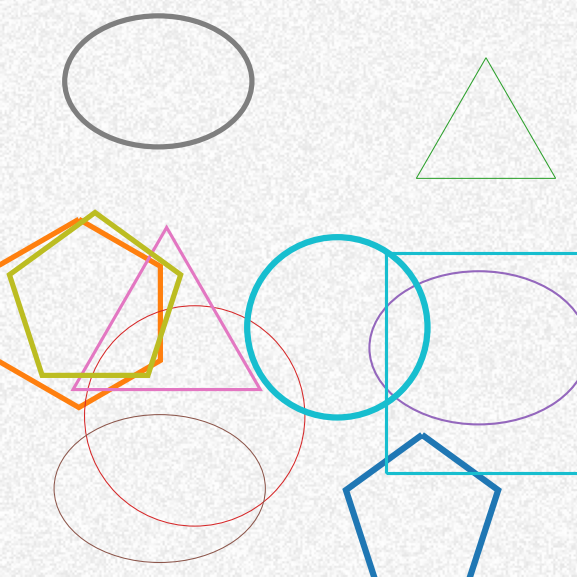[{"shape": "pentagon", "thickness": 3, "radius": 0.69, "center": [0.731, 0.108]}, {"shape": "hexagon", "thickness": 2.5, "radius": 0.81, "center": [0.137, 0.456]}, {"shape": "triangle", "thickness": 0.5, "radius": 0.7, "center": [0.842, 0.76]}, {"shape": "circle", "thickness": 0.5, "radius": 0.95, "center": [0.337, 0.279]}, {"shape": "oval", "thickness": 1, "radius": 0.95, "center": [0.829, 0.397]}, {"shape": "oval", "thickness": 0.5, "radius": 0.91, "center": [0.277, 0.153]}, {"shape": "triangle", "thickness": 1.5, "radius": 0.94, "center": [0.289, 0.418]}, {"shape": "oval", "thickness": 2.5, "radius": 0.81, "center": [0.274, 0.858]}, {"shape": "pentagon", "thickness": 2.5, "radius": 0.78, "center": [0.165, 0.475]}, {"shape": "square", "thickness": 1.5, "radius": 0.95, "center": [0.86, 0.37]}, {"shape": "circle", "thickness": 3, "radius": 0.78, "center": [0.584, 0.432]}]